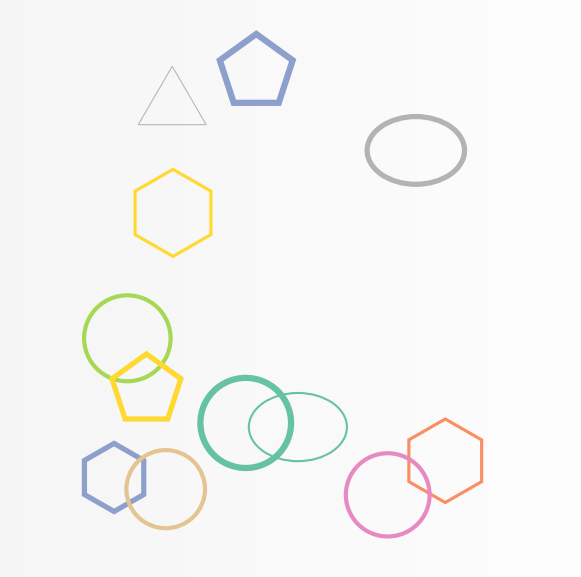[{"shape": "oval", "thickness": 1, "radius": 0.42, "center": [0.512, 0.26]}, {"shape": "circle", "thickness": 3, "radius": 0.39, "center": [0.423, 0.267]}, {"shape": "hexagon", "thickness": 1.5, "radius": 0.36, "center": [0.766, 0.201]}, {"shape": "hexagon", "thickness": 2.5, "radius": 0.29, "center": [0.196, 0.172]}, {"shape": "pentagon", "thickness": 3, "radius": 0.33, "center": [0.441, 0.874]}, {"shape": "circle", "thickness": 2, "radius": 0.36, "center": [0.667, 0.142]}, {"shape": "circle", "thickness": 2, "radius": 0.37, "center": [0.219, 0.413]}, {"shape": "pentagon", "thickness": 2.5, "radius": 0.31, "center": [0.252, 0.324]}, {"shape": "hexagon", "thickness": 1.5, "radius": 0.38, "center": [0.298, 0.631]}, {"shape": "circle", "thickness": 2, "radius": 0.34, "center": [0.285, 0.152]}, {"shape": "oval", "thickness": 2.5, "radius": 0.42, "center": [0.715, 0.739]}, {"shape": "triangle", "thickness": 0.5, "radius": 0.34, "center": [0.296, 0.817]}]